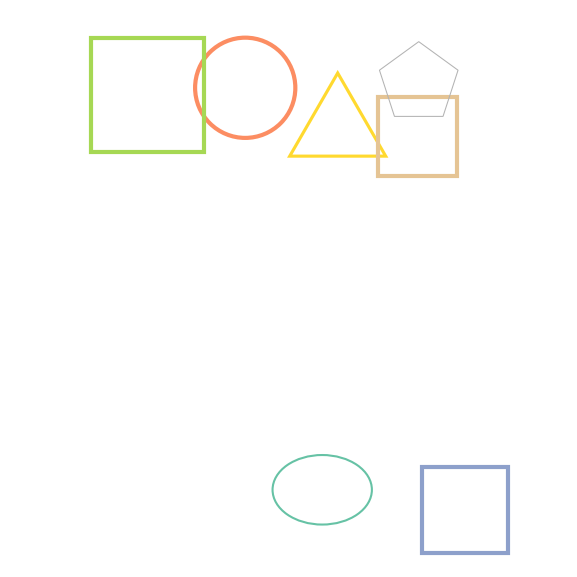[{"shape": "oval", "thickness": 1, "radius": 0.43, "center": [0.558, 0.151]}, {"shape": "circle", "thickness": 2, "radius": 0.43, "center": [0.425, 0.847]}, {"shape": "square", "thickness": 2, "radius": 0.37, "center": [0.805, 0.117]}, {"shape": "square", "thickness": 2, "radius": 0.49, "center": [0.255, 0.835]}, {"shape": "triangle", "thickness": 1.5, "radius": 0.48, "center": [0.585, 0.777]}, {"shape": "square", "thickness": 2, "radius": 0.34, "center": [0.723, 0.763]}, {"shape": "pentagon", "thickness": 0.5, "radius": 0.36, "center": [0.725, 0.855]}]